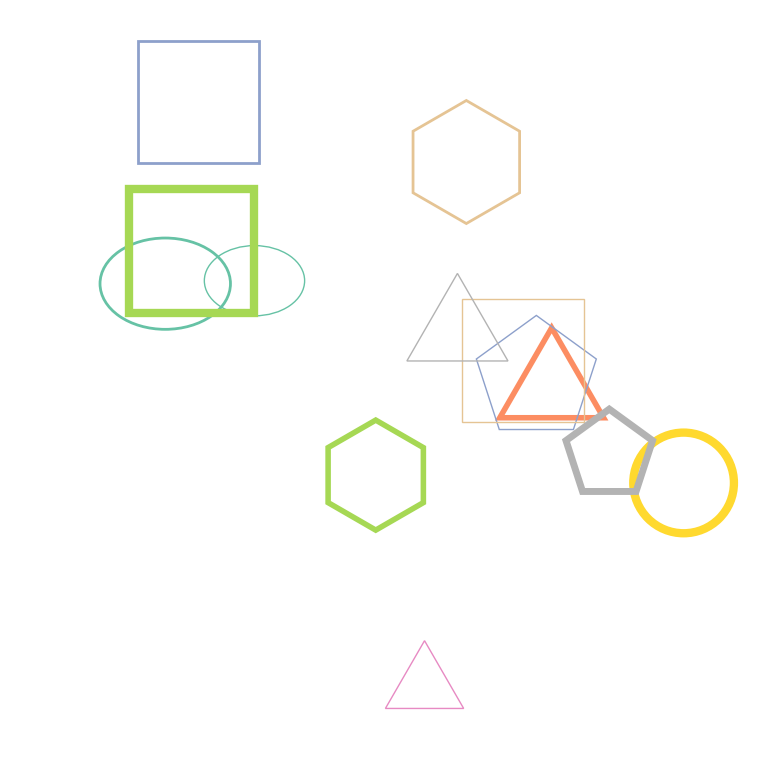[{"shape": "oval", "thickness": 0.5, "radius": 0.33, "center": [0.33, 0.635]}, {"shape": "oval", "thickness": 1, "radius": 0.42, "center": [0.215, 0.632]}, {"shape": "triangle", "thickness": 2, "radius": 0.39, "center": [0.716, 0.496]}, {"shape": "square", "thickness": 1, "radius": 0.4, "center": [0.258, 0.868]}, {"shape": "pentagon", "thickness": 0.5, "radius": 0.41, "center": [0.697, 0.508]}, {"shape": "triangle", "thickness": 0.5, "radius": 0.29, "center": [0.551, 0.109]}, {"shape": "hexagon", "thickness": 2, "radius": 0.36, "center": [0.488, 0.383]}, {"shape": "square", "thickness": 3, "radius": 0.4, "center": [0.249, 0.674]}, {"shape": "circle", "thickness": 3, "radius": 0.33, "center": [0.888, 0.373]}, {"shape": "square", "thickness": 0.5, "radius": 0.4, "center": [0.679, 0.532]}, {"shape": "hexagon", "thickness": 1, "radius": 0.4, "center": [0.606, 0.79]}, {"shape": "triangle", "thickness": 0.5, "radius": 0.38, "center": [0.594, 0.569]}, {"shape": "pentagon", "thickness": 2.5, "radius": 0.3, "center": [0.791, 0.41]}]